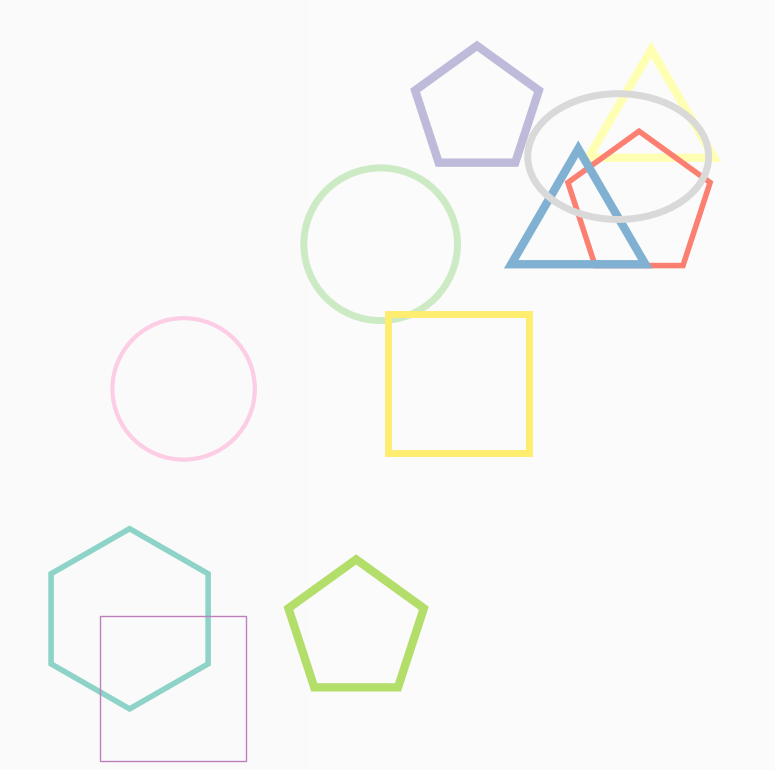[{"shape": "hexagon", "thickness": 2, "radius": 0.58, "center": [0.167, 0.196]}, {"shape": "triangle", "thickness": 3, "radius": 0.47, "center": [0.84, 0.842]}, {"shape": "pentagon", "thickness": 3, "radius": 0.42, "center": [0.615, 0.857]}, {"shape": "pentagon", "thickness": 2, "radius": 0.48, "center": [0.825, 0.733]}, {"shape": "triangle", "thickness": 3, "radius": 0.5, "center": [0.746, 0.707]}, {"shape": "pentagon", "thickness": 3, "radius": 0.46, "center": [0.46, 0.182]}, {"shape": "circle", "thickness": 1.5, "radius": 0.46, "center": [0.237, 0.495]}, {"shape": "oval", "thickness": 2.5, "radius": 0.58, "center": [0.798, 0.797]}, {"shape": "square", "thickness": 0.5, "radius": 0.47, "center": [0.224, 0.106]}, {"shape": "circle", "thickness": 2.5, "radius": 0.5, "center": [0.491, 0.683]}, {"shape": "square", "thickness": 2.5, "radius": 0.45, "center": [0.591, 0.502]}]